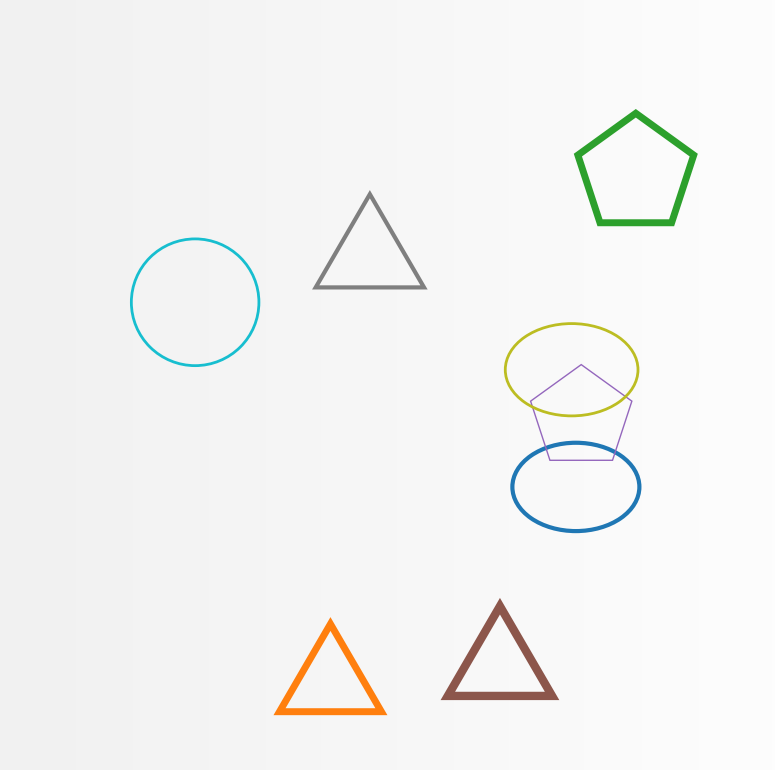[{"shape": "oval", "thickness": 1.5, "radius": 0.41, "center": [0.743, 0.368]}, {"shape": "triangle", "thickness": 2.5, "radius": 0.38, "center": [0.426, 0.114]}, {"shape": "pentagon", "thickness": 2.5, "radius": 0.39, "center": [0.82, 0.774]}, {"shape": "pentagon", "thickness": 0.5, "radius": 0.34, "center": [0.75, 0.458]}, {"shape": "triangle", "thickness": 3, "radius": 0.39, "center": [0.645, 0.135]}, {"shape": "triangle", "thickness": 1.5, "radius": 0.4, "center": [0.477, 0.667]}, {"shape": "oval", "thickness": 1, "radius": 0.43, "center": [0.738, 0.52]}, {"shape": "circle", "thickness": 1, "radius": 0.41, "center": [0.252, 0.607]}]